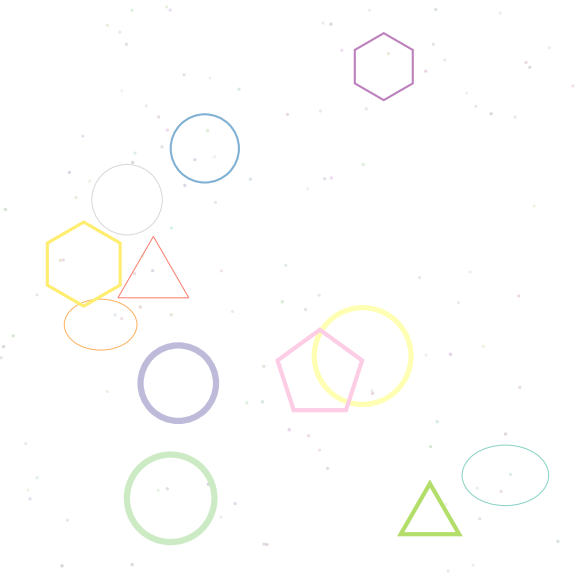[{"shape": "oval", "thickness": 0.5, "radius": 0.37, "center": [0.875, 0.176]}, {"shape": "circle", "thickness": 2.5, "radius": 0.42, "center": [0.628, 0.383]}, {"shape": "circle", "thickness": 3, "radius": 0.33, "center": [0.309, 0.336]}, {"shape": "triangle", "thickness": 0.5, "radius": 0.35, "center": [0.266, 0.519]}, {"shape": "circle", "thickness": 1, "radius": 0.3, "center": [0.355, 0.742]}, {"shape": "oval", "thickness": 0.5, "radius": 0.31, "center": [0.174, 0.437]}, {"shape": "triangle", "thickness": 2, "radius": 0.29, "center": [0.744, 0.103]}, {"shape": "pentagon", "thickness": 2, "radius": 0.38, "center": [0.554, 0.351]}, {"shape": "circle", "thickness": 0.5, "radius": 0.31, "center": [0.22, 0.653]}, {"shape": "hexagon", "thickness": 1, "radius": 0.29, "center": [0.665, 0.884]}, {"shape": "circle", "thickness": 3, "radius": 0.38, "center": [0.296, 0.136]}, {"shape": "hexagon", "thickness": 1.5, "radius": 0.36, "center": [0.145, 0.542]}]